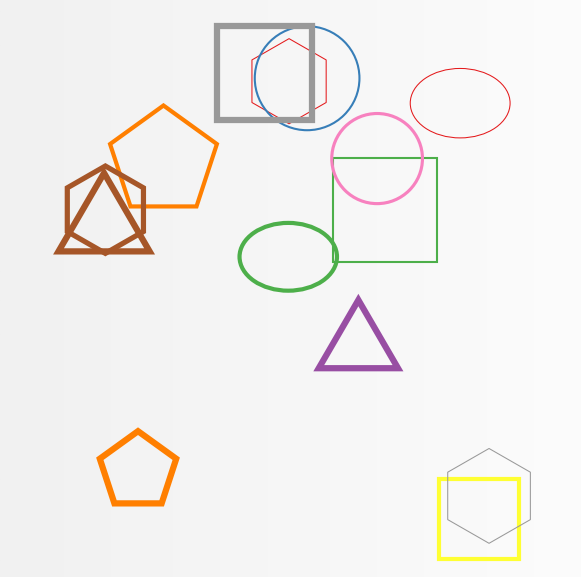[{"shape": "oval", "thickness": 0.5, "radius": 0.43, "center": [0.792, 0.82]}, {"shape": "hexagon", "thickness": 0.5, "radius": 0.37, "center": [0.497, 0.858]}, {"shape": "circle", "thickness": 1, "radius": 0.45, "center": [0.528, 0.864]}, {"shape": "oval", "thickness": 2, "radius": 0.42, "center": [0.496, 0.554]}, {"shape": "square", "thickness": 1, "radius": 0.45, "center": [0.662, 0.635]}, {"shape": "triangle", "thickness": 3, "radius": 0.39, "center": [0.617, 0.401]}, {"shape": "pentagon", "thickness": 3, "radius": 0.35, "center": [0.237, 0.183]}, {"shape": "pentagon", "thickness": 2, "radius": 0.48, "center": [0.281, 0.72]}, {"shape": "square", "thickness": 2, "radius": 0.34, "center": [0.824, 0.101]}, {"shape": "hexagon", "thickness": 2.5, "radius": 0.38, "center": [0.181, 0.636]}, {"shape": "triangle", "thickness": 3, "radius": 0.45, "center": [0.179, 0.609]}, {"shape": "circle", "thickness": 1.5, "radius": 0.39, "center": [0.649, 0.725]}, {"shape": "hexagon", "thickness": 0.5, "radius": 0.41, "center": [0.841, 0.14]}, {"shape": "square", "thickness": 3, "radius": 0.41, "center": [0.455, 0.873]}]